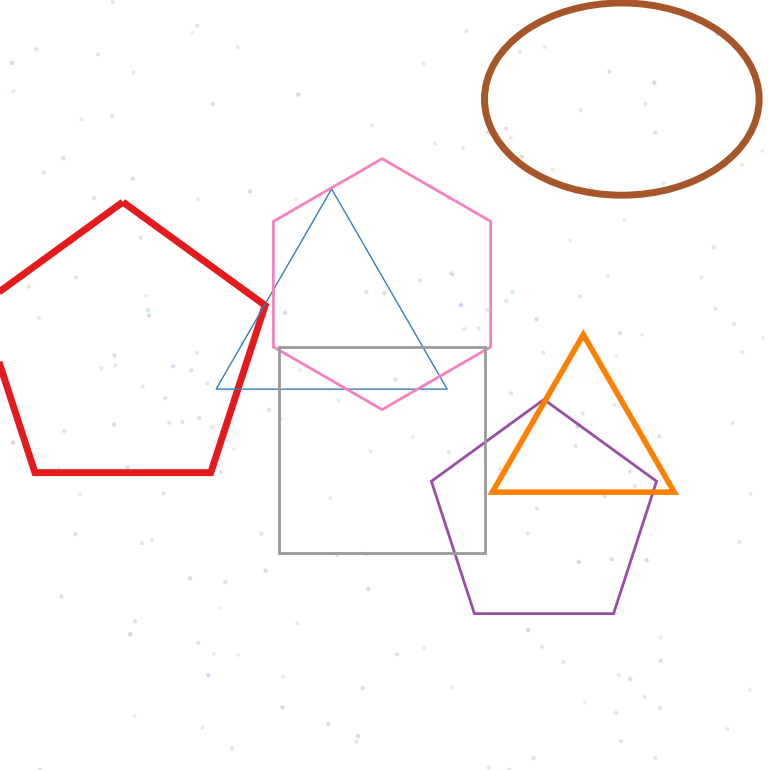[{"shape": "pentagon", "thickness": 2.5, "radius": 0.97, "center": [0.16, 0.543]}, {"shape": "triangle", "thickness": 0.5, "radius": 0.87, "center": [0.431, 0.581]}, {"shape": "pentagon", "thickness": 1, "radius": 0.77, "center": [0.706, 0.327]}, {"shape": "triangle", "thickness": 2, "radius": 0.68, "center": [0.758, 0.429]}, {"shape": "oval", "thickness": 2.5, "radius": 0.89, "center": [0.808, 0.871]}, {"shape": "hexagon", "thickness": 1, "radius": 0.81, "center": [0.496, 0.631]}, {"shape": "square", "thickness": 1, "radius": 0.67, "center": [0.497, 0.416]}]